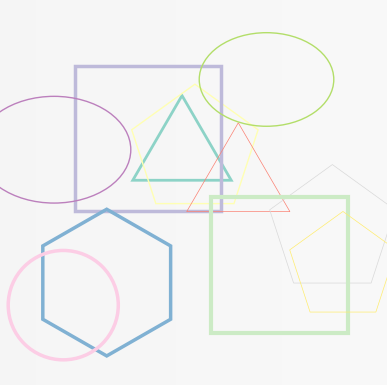[{"shape": "triangle", "thickness": 2, "radius": 0.73, "center": [0.47, 0.605]}, {"shape": "pentagon", "thickness": 1, "radius": 0.86, "center": [0.503, 0.61]}, {"shape": "square", "thickness": 2.5, "radius": 0.94, "center": [0.383, 0.641]}, {"shape": "triangle", "thickness": 0.5, "radius": 0.77, "center": [0.615, 0.527]}, {"shape": "hexagon", "thickness": 2.5, "radius": 0.95, "center": [0.275, 0.266]}, {"shape": "oval", "thickness": 1, "radius": 0.87, "center": [0.688, 0.794]}, {"shape": "circle", "thickness": 2.5, "radius": 0.71, "center": [0.163, 0.207]}, {"shape": "pentagon", "thickness": 0.5, "radius": 0.85, "center": [0.858, 0.402]}, {"shape": "oval", "thickness": 1, "radius": 0.99, "center": [0.14, 0.611]}, {"shape": "square", "thickness": 3, "radius": 0.88, "center": [0.722, 0.312]}, {"shape": "pentagon", "thickness": 0.5, "radius": 0.72, "center": [0.885, 0.306]}]